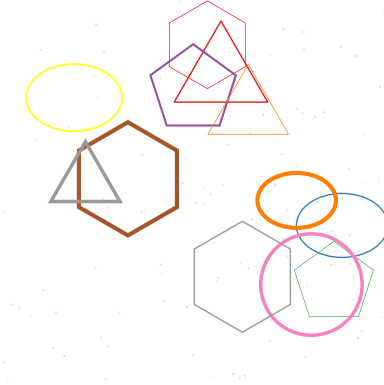[{"shape": "triangle", "thickness": 1, "radius": 0.7, "center": [0.574, 0.805]}, {"shape": "hexagon", "thickness": 0.5, "radius": 0.57, "center": [0.539, 0.884]}, {"shape": "oval", "thickness": 1, "radius": 0.59, "center": [0.889, 0.414]}, {"shape": "pentagon", "thickness": 0.5, "radius": 0.54, "center": [0.867, 0.265]}, {"shape": "pentagon", "thickness": 1.5, "radius": 0.58, "center": [0.502, 0.768]}, {"shape": "oval", "thickness": 3, "radius": 0.51, "center": [0.771, 0.48]}, {"shape": "triangle", "thickness": 0.5, "radius": 0.6, "center": [0.645, 0.712]}, {"shape": "oval", "thickness": 1.5, "radius": 0.62, "center": [0.192, 0.746]}, {"shape": "hexagon", "thickness": 3, "radius": 0.73, "center": [0.332, 0.535]}, {"shape": "circle", "thickness": 2.5, "radius": 0.66, "center": [0.809, 0.261]}, {"shape": "triangle", "thickness": 2.5, "radius": 0.52, "center": [0.222, 0.528]}, {"shape": "hexagon", "thickness": 1, "radius": 0.72, "center": [0.629, 0.281]}]